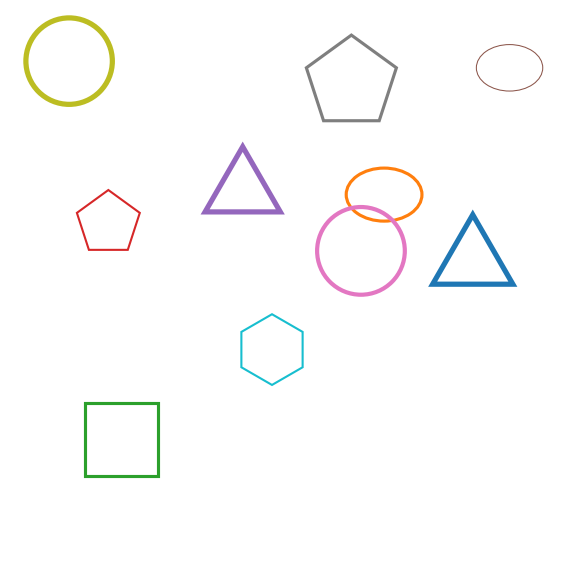[{"shape": "triangle", "thickness": 2.5, "radius": 0.4, "center": [0.819, 0.547]}, {"shape": "oval", "thickness": 1.5, "radius": 0.33, "center": [0.665, 0.662]}, {"shape": "square", "thickness": 1.5, "radius": 0.32, "center": [0.211, 0.238]}, {"shape": "pentagon", "thickness": 1, "radius": 0.29, "center": [0.188, 0.613]}, {"shape": "triangle", "thickness": 2.5, "radius": 0.38, "center": [0.42, 0.67]}, {"shape": "oval", "thickness": 0.5, "radius": 0.29, "center": [0.882, 0.882]}, {"shape": "circle", "thickness": 2, "radius": 0.38, "center": [0.625, 0.565]}, {"shape": "pentagon", "thickness": 1.5, "radius": 0.41, "center": [0.608, 0.856]}, {"shape": "circle", "thickness": 2.5, "radius": 0.37, "center": [0.12, 0.893]}, {"shape": "hexagon", "thickness": 1, "radius": 0.31, "center": [0.471, 0.394]}]